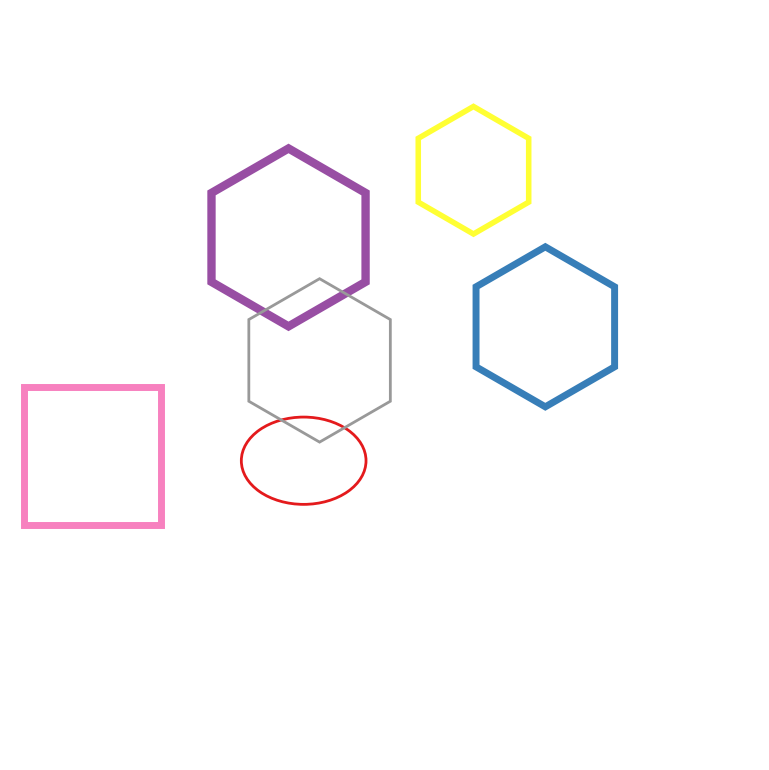[{"shape": "oval", "thickness": 1, "radius": 0.4, "center": [0.394, 0.402]}, {"shape": "hexagon", "thickness": 2.5, "radius": 0.52, "center": [0.708, 0.576]}, {"shape": "hexagon", "thickness": 3, "radius": 0.58, "center": [0.375, 0.692]}, {"shape": "hexagon", "thickness": 2, "radius": 0.41, "center": [0.615, 0.779]}, {"shape": "square", "thickness": 2.5, "radius": 0.45, "center": [0.12, 0.408]}, {"shape": "hexagon", "thickness": 1, "radius": 0.53, "center": [0.415, 0.532]}]